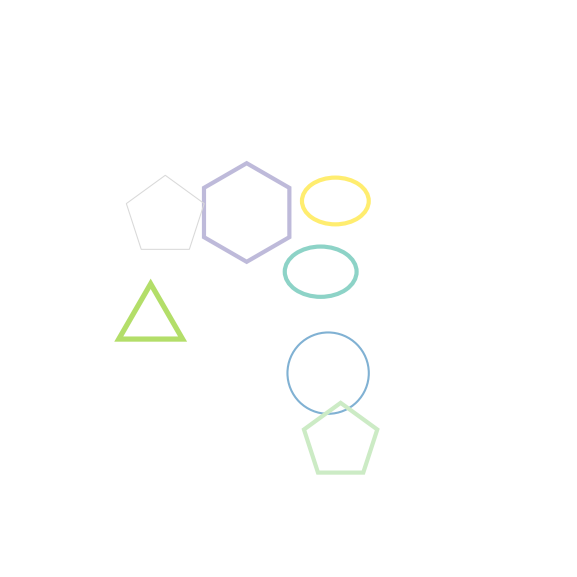[{"shape": "oval", "thickness": 2, "radius": 0.31, "center": [0.555, 0.529]}, {"shape": "hexagon", "thickness": 2, "radius": 0.43, "center": [0.427, 0.631]}, {"shape": "circle", "thickness": 1, "radius": 0.35, "center": [0.568, 0.353]}, {"shape": "triangle", "thickness": 2.5, "radius": 0.32, "center": [0.261, 0.444]}, {"shape": "pentagon", "thickness": 0.5, "radius": 0.35, "center": [0.286, 0.625]}, {"shape": "pentagon", "thickness": 2, "radius": 0.33, "center": [0.59, 0.235]}, {"shape": "oval", "thickness": 2, "radius": 0.29, "center": [0.581, 0.651]}]